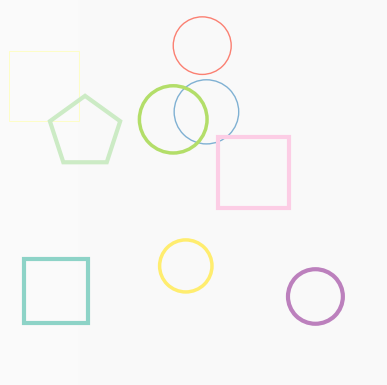[{"shape": "square", "thickness": 3, "radius": 0.42, "center": [0.144, 0.244]}, {"shape": "square", "thickness": 0.5, "radius": 0.45, "center": [0.113, 0.776]}, {"shape": "circle", "thickness": 1, "radius": 0.37, "center": [0.522, 0.881]}, {"shape": "circle", "thickness": 1, "radius": 0.42, "center": [0.533, 0.709]}, {"shape": "circle", "thickness": 2.5, "radius": 0.44, "center": [0.447, 0.69]}, {"shape": "square", "thickness": 3, "radius": 0.46, "center": [0.654, 0.552]}, {"shape": "circle", "thickness": 3, "radius": 0.35, "center": [0.814, 0.23]}, {"shape": "pentagon", "thickness": 3, "radius": 0.48, "center": [0.219, 0.656]}, {"shape": "circle", "thickness": 2.5, "radius": 0.34, "center": [0.479, 0.309]}]